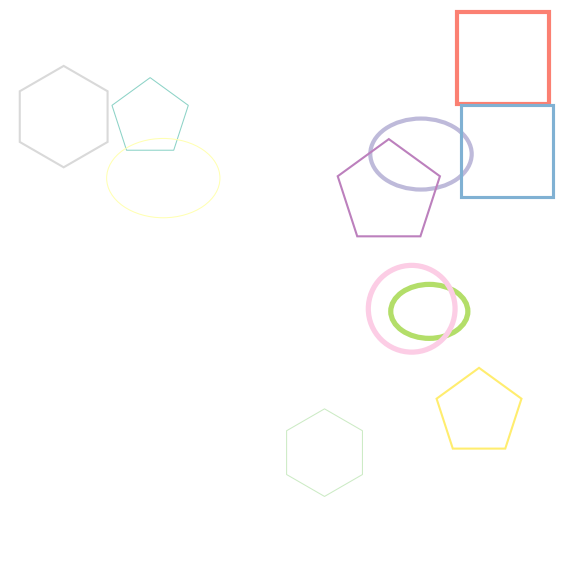[{"shape": "pentagon", "thickness": 0.5, "radius": 0.35, "center": [0.26, 0.795]}, {"shape": "oval", "thickness": 0.5, "radius": 0.49, "center": [0.283, 0.691]}, {"shape": "oval", "thickness": 2, "radius": 0.44, "center": [0.729, 0.732]}, {"shape": "square", "thickness": 2, "radius": 0.4, "center": [0.871, 0.898]}, {"shape": "square", "thickness": 1.5, "radius": 0.4, "center": [0.878, 0.738]}, {"shape": "oval", "thickness": 2.5, "radius": 0.33, "center": [0.743, 0.46]}, {"shape": "circle", "thickness": 2.5, "radius": 0.38, "center": [0.713, 0.464]}, {"shape": "hexagon", "thickness": 1, "radius": 0.44, "center": [0.11, 0.797]}, {"shape": "pentagon", "thickness": 1, "radius": 0.47, "center": [0.673, 0.665]}, {"shape": "hexagon", "thickness": 0.5, "radius": 0.38, "center": [0.562, 0.215]}, {"shape": "pentagon", "thickness": 1, "radius": 0.39, "center": [0.829, 0.285]}]